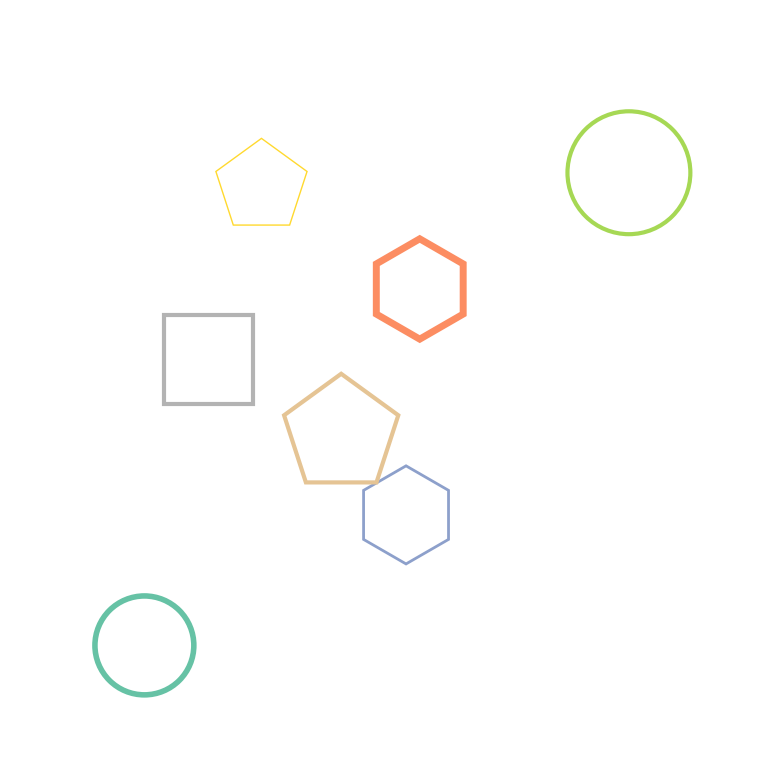[{"shape": "circle", "thickness": 2, "radius": 0.32, "center": [0.188, 0.162]}, {"shape": "hexagon", "thickness": 2.5, "radius": 0.33, "center": [0.545, 0.625]}, {"shape": "hexagon", "thickness": 1, "radius": 0.32, "center": [0.527, 0.331]}, {"shape": "circle", "thickness": 1.5, "radius": 0.4, "center": [0.817, 0.776]}, {"shape": "pentagon", "thickness": 0.5, "radius": 0.31, "center": [0.34, 0.758]}, {"shape": "pentagon", "thickness": 1.5, "radius": 0.39, "center": [0.443, 0.437]}, {"shape": "square", "thickness": 1.5, "radius": 0.29, "center": [0.271, 0.533]}]